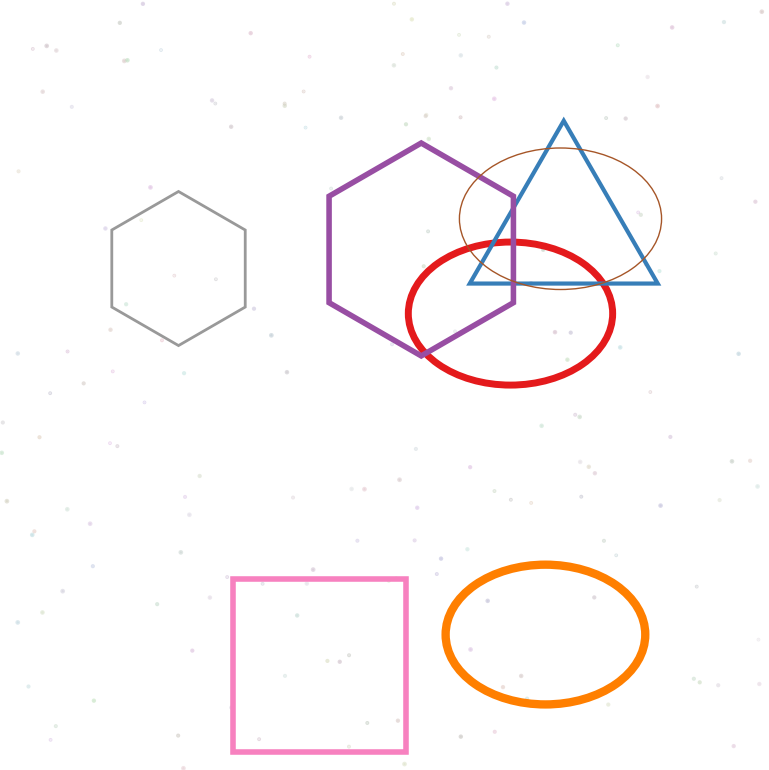[{"shape": "oval", "thickness": 2.5, "radius": 0.66, "center": [0.663, 0.593]}, {"shape": "triangle", "thickness": 1.5, "radius": 0.7, "center": [0.732, 0.702]}, {"shape": "hexagon", "thickness": 2, "radius": 0.69, "center": [0.547, 0.676]}, {"shape": "oval", "thickness": 3, "radius": 0.65, "center": [0.708, 0.176]}, {"shape": "oval", "thickness": 0.5, "radius": 0.66, "center": [0.728, 0.716]}, {"shape": "square", "thickness": 2, "radius": 0.56, "center": [0.415, 0.135]}, {"shape": "hexagon", "thickness": 1, "radius": 0.5, "center": [0.232, 0.651]}]